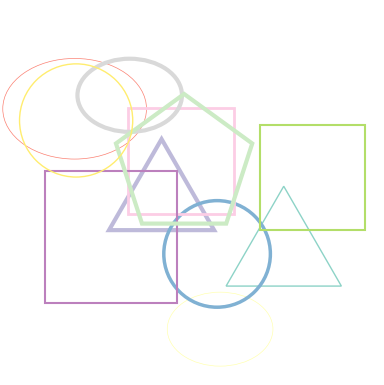[{"shape": "triangle", "thickness": 1, "radius": 0.86, "center": [0.737, 0.343]}, {"shape": "oval", "thickness": 0.5, "radius": 0.69, "center": [0.572, 0.145]}, {"shape": "triangle", "thickness": 3, "radius": 0.79, "center": [0.42, 0.481]}, {"shape": "oval", "thickness": 0.5, "radius": 0.93, "center": [0.194, 0.718]}, {"shape": "circle", "thickness": 2.5, "radius": 0.69, "center": [0.564, 0.34]}, {"shape": "square", "thickness": 1.5, "radius": 0.68, "center": [0.812, 0.538]}, {"shape": "square", "thickness": 2, "radius": 0.69, "center": [0.471, 0.581]}, {"shape": "oval", "thickness": 3, "radius": 0.68, "center": [0.337, 0.752]}, {"shape": "square", "thickness": 1.5, "radius": 0.86, "center": [0.289, 0.385]}, {"shape": "pentagon", "thickness": 3, "radius": 0.93, "center": [0.478, 0.57]}, {"shape": "circle", "thickness": 1, "radius": 0.74, "center": [0.198, 0.687]}]